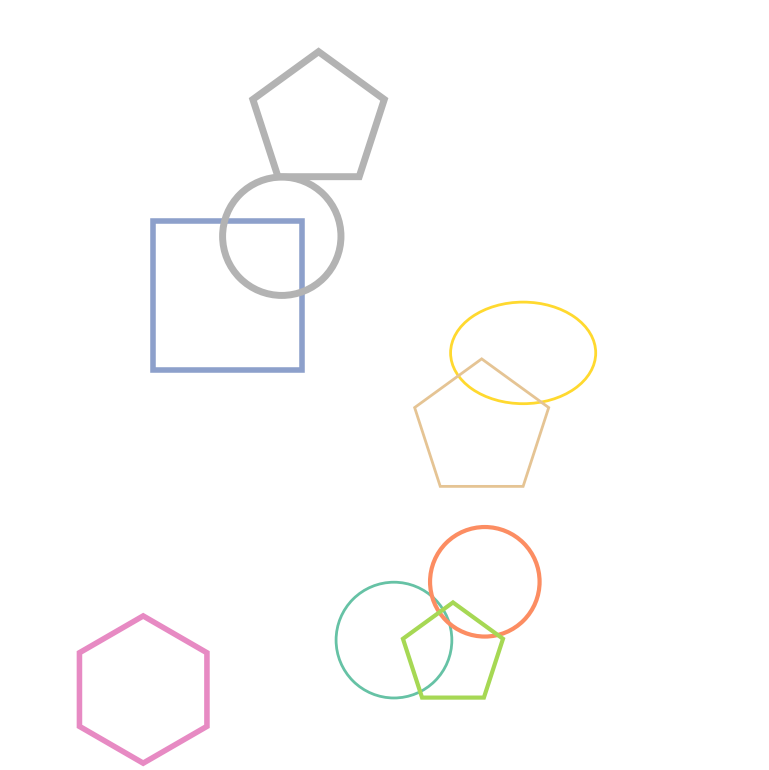[{"shape": "circle", "thickness": 1, "radius": 0.38, "center": [0.512, 0.169]}, {"shape": "circle", "thickness": 1.5, "radius": 0.36, "center": [0.63, 0.244]}, {"shape": "square", "thickness": 2, "radius": 0.48, "center": [0.295, 0.616]}, {"shape": "hexagon", "thickness": 2, "radius": 0.48, "center": [0.186, 0.104]}, {"shape": "pentagon", "thickness": 1.5, "radius": 0.34, "center": [0.588, 0.149]}, {"shape": "oval", "thickness": 1, "radius": 0.47, "center": [0.679, 0.542]}, {"shape": "pentagon", "thickness": 1, "radius": 0.46, "center": [0.626, 0.442]}, {"shape": "pentagon", "thickness": 2.5, "radius": 0.45, "center": [0.414, 0.843]}, {"shape": "circle", "thickness": 2.5, "radius": 0.38, "center": [0.366, 0.693]}]